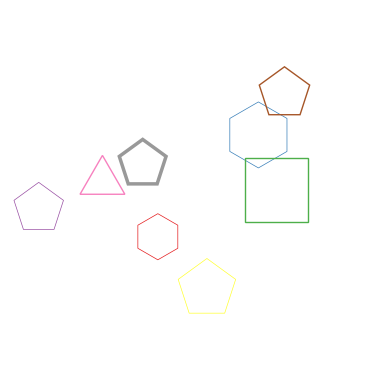[{"shape": "hexagon", "thickness": 0.5, "radius": 0.3, "center": [0.41, 0.385]}, {"shape": "hexagon", "thickness": 0.5, "radius": 0.43, "center": [0.671, 0.65]}, {"shape": "square", "thickness": 1, "radius": 0.41, "center": [0.718, 0.507]}, {"shape": "pentagon", "thickness": 0.5, "radius": 0.34, "center": [0.101, 0.459]}, {"shape": "pentagon", "thickness": 0.5, "radius": 0.39, "center": [0.537, 0.25]}, {"shape": "pentagon", "thickness": 1, "radius": 0.34, "center": [0.739, 0.758]}, {"shape": "triangle", "thickness": 1, "radius": 0.34, "center": [0.266, 0.529]}, {"shape": "pentagon", "thickness": 2.5, "radius": 0.32, "center": [0.371, 0.574]}]